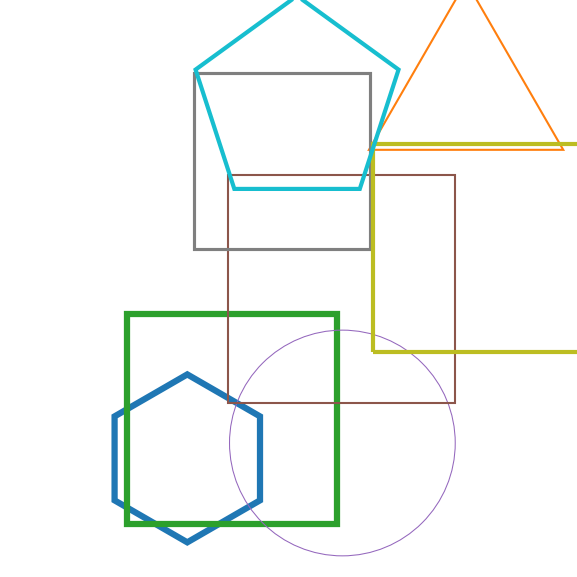[{"shape": "hexagon", "thickness": 3, "radius": 0.73, "center": [0.324, 0.205]}, {"shape": "triangle", "thickness": 1, "radius": 0.97, "center": [0.807, 0.837]}, {"shape": "square", "thickness": 3, "radius": 0.91, "center": [0.402, 0.274]}, {"shape": "circle", "thickness": 0.5, "radius": 0.98, "center": [0.593, 0.232]}, {"shape": "square", "thickness": 1, "radius": 0.98, "center": [0.592, 0.499]}, {"shape": "square", "thickness": 1.5, "radius": 0.76, "center": [0.488, 0.72]}, {"shape": "square", "thickness": 2, "radius": 0.9, "center": [0.826, 0.569]}, {"shape": "pentagon", "thickness": 2, "radius": 0.92, "center": [0.514, 0.822]}]